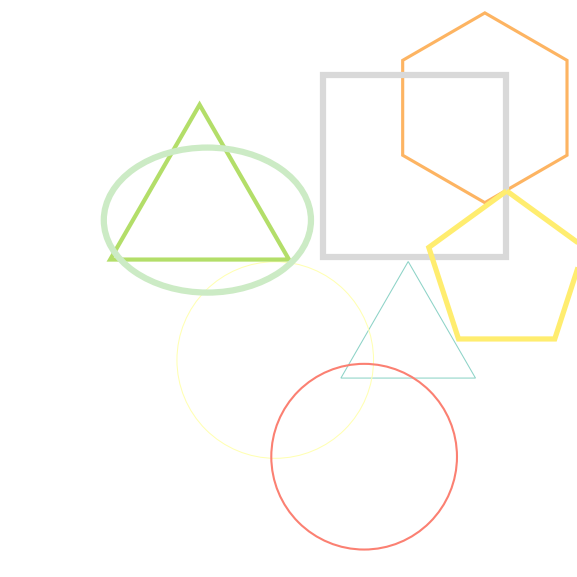[{"shape": "triangle", "thickness": 0.5, "radius": 0.67, "center": [0.707, 0.412]}, {"shape": "circle", "thickness": 0.5, "radius": 0.85, "center": [0.477, 0.376]}, {"shape": "circle", "thickness": 1, "radius": 0.8, "center": [0.631, 0.208]}, {"shape": "hexagon", "thickness": 1.5, "radius": 0.82, "center": [0.84, 0.812]}, {"shape": "triangle", "thickness": 2, "radius": 0.89, "center": [0.346, 0.639]}, {"shape": "square", "thickness": 3, "radius": 0.79, "center": [0.718, 0.712]}, {"shape": "oval", "thickness": 3, "radius": 0.9, "center": [0.359, 0.618]}, {"shape": "pentagon", "thickness": 2.5, "radius": 0.71, "center": [0.877, 0.527]}]